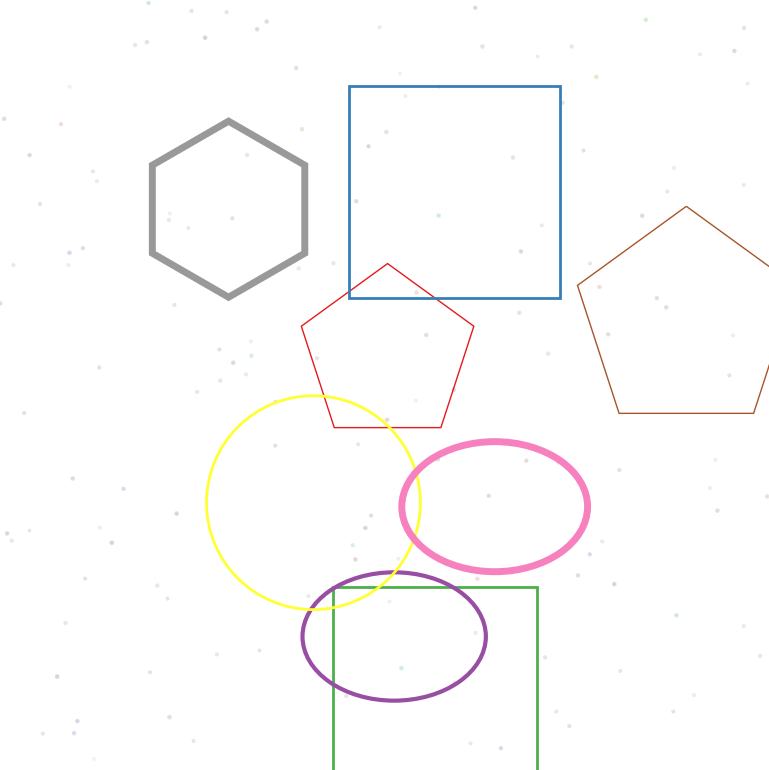[{"shape": "pentagon", "thickness": 0.5, "radius": 0.59, "center": [0.503, 0.54]}, {"shape": "square", "thickness": 1, "radius": 0.69, "center": [0.591, 0.751]}, {"shape": "square", "thickness": 1, "radius": 0.66, "center": [0.565, 0.105]}, {"shape": "oval", "thickness": 1.5, "radius": 0.6, "center": [0.512, 0.173]}, {"shape": "circle", "thickness": 1, "radius": 0.69, "center": [0.407, 0.347]}, {"shape": "pentagon", "thickness": 0.5, "radius": 0.74, "center": [0.891, 0.583]}, {"shape": "oval", "thickness": 2.5, "radius": 0.6, "center": [0.642, 0.342]}, {"shape": "hexagon", "thickness": 2.5, "radius": 0.57, "center": [0.297, 0.728]}]